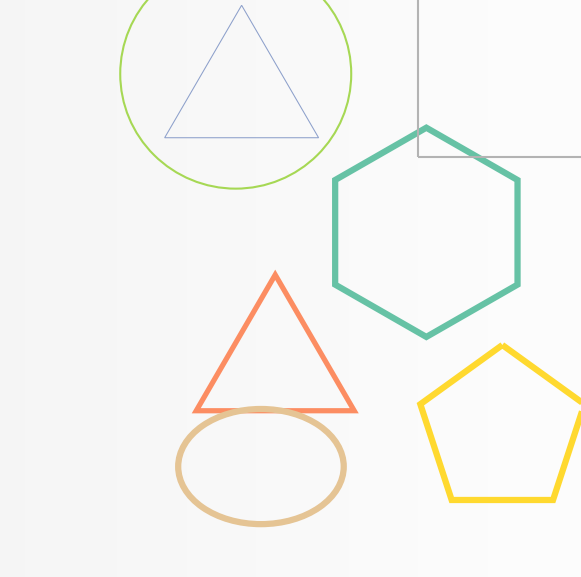[{"shape": "hexagon", "thickness": 3, "radius": 0.91, "center": [0.734, 0.597]}, {"shape": "triangle", "thickness": 2.5, "radius": 0.78, "center": [0.474, 0.366]}, {"shape": "triangle", "thickness": 0.5, "radius": 0.76, "center": [0.416, 0.837]}, {"shape": "circle", "thickness": 1, "radius": 0.99, "center": [0.406, 0.871]}, {"shape": "pentagon", "thickness": 3, "radius": 0.74, "center": [0.864, 0.253]}, {"shape": "oval", "thickness": 3, "radius": 0.71, "center": [0.449, 0.191]}, {"shape": "square", "thickness": 1, "radius": 0.82, "center": [0.882, 0.89]}]